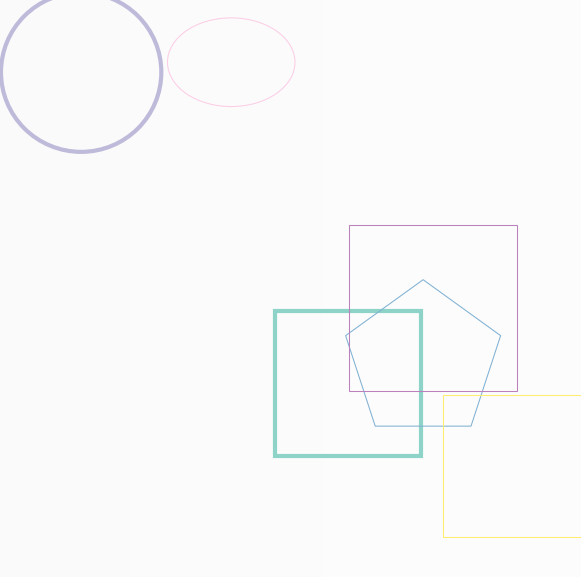[{"shape": "square", "thickness": 2, "radius": 0.63, "center": [0.598, 0.335]}, {"shape": "circle", "thickness": 2, "radius": 0.69, "center": [0.14, 0.874]}, {"shape": "pentagon", "thickness": 0.5, "radius": 0.7, "center": [0.728, 0.375]}, {"shape": "oval", "thickness": 0.5, "radius": 0.55, "center": [0.398, 0.891]}, {"shape": "square", "thickness": 0.5, "radius": 0.72, "center": [0.745, 0.466]}, {"shape": "square", "thickness": 0.5, "radius": 0.61, "center": [0.885, 0.192]}]